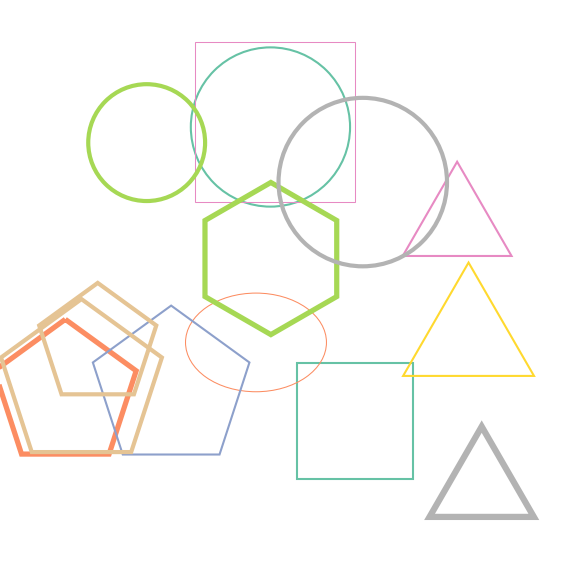[{"shape": "circle", "thickness": 1, "radius": 0.69, "center": [0.468, 0.779]}, {"shape": "square", "thickness": 1, "radius": 0.5, "center": [0.615, 0.27]}, {"shape": "oval", "thickness": 0.5, "radius": 0.61, "center": [0.443, 0.406]}, {"shape": "pentagon", "thickness": 2.5, "radius": 0.64, "center": [0.113, 0.317]}, {"shape": "pentagon", "thickness": 1, "radius": 0.71, "center": [0.296, 0.327]}, {"shape": "triangle", "thickness": 1, "radius": 0.54, "center": [0.792, 0.61]}, {"shape": "square", "thickness": 0.5, "radius": 0.69, "center": [0.477, 0.788]}, {"shape": "circle", "thickness": 2, "radius": 0.51, "center": [0.254, 0.752]}, {"shape": "hexagon", "thickness": 2.5, "radius": 0.66, "center": [0.469, 0.551]}, {"shape": "triangle", "thickness": 1, "radius": 0.65, "center": [0.811, 0.414]}, {"shape": "pentagon", "thickness": 2, "radius": 0.53, "center": [0.169, 0.403]}, {"shape": "pentagon", "thickness": 2, "radius": 0.73, "center": [0.141, 0.335]}, {"shape": "triangle", "thickness": 3, "radius": 0.52, "center": [0.834, 0.156]}, {"shape": "circle", "thickness": 2, "radius": 0.73, "center": [0.628, 0.684]}]